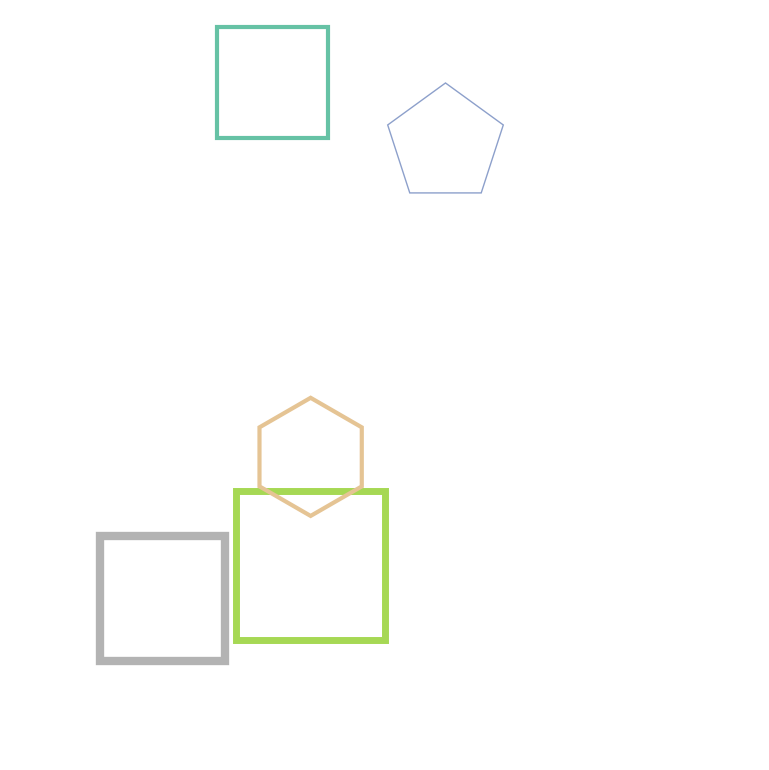[{"shape": "square", "thickness": 1.5, "radius": 0.36, "center": [0.354, 0.893]}, {"shape": "pentagon", "thickness": 0.5, "radius": 0.39, "center": [0.579, 0.813]}, {"shape": "square", "thickness": 2.5, "radius": 0.49, "center": [0.403, 0.266]}, {"shape": "hexagon", "thickness": 1.5, "radius": 0.38, "center": [0.403, 0.407]}, {"shape": "square", "thickness": 3, "radius": 0.4, "center": [0.211, 0.223]}]